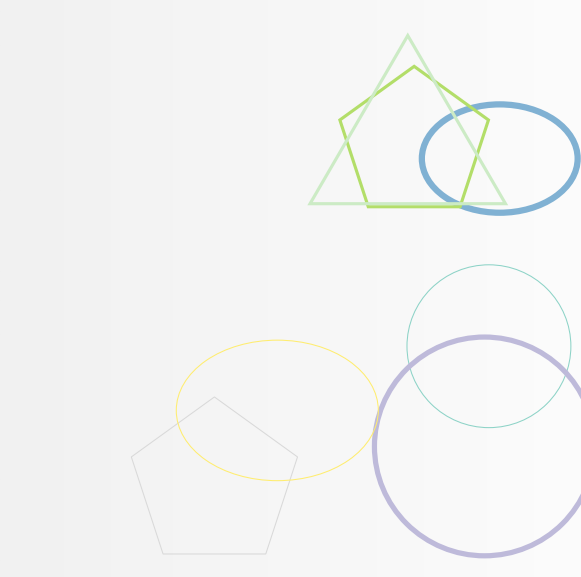[{"shape": "circle", "thickness": 0.5, "radius": 0.7, "center": [0.841, 0.4]}, {"shape": "circle", "thickness": 2.5, "radius": 0.95, "center": [0.834, 0.226]}, {"shape": "oval", "thickness": 3, "radius": 0.67, "center": [0.86, 0.725]}, {"shape": "pentagon", "thickness": 1.5, "radius": 0.67, "center": [0.713, 0.75]}, {"shape": "pentagon", "thickness": 0.5, "radius": 0.75, "center": [0.369, 0.161]}, {"shape": "triangle", "thickness": 1.5, "radius": 0.97, "center": [0.702, 0.743]}, {"shape": "oval", "thickness": 0.5, "radius": 0.87, "center": [0.477, 0.288]}]